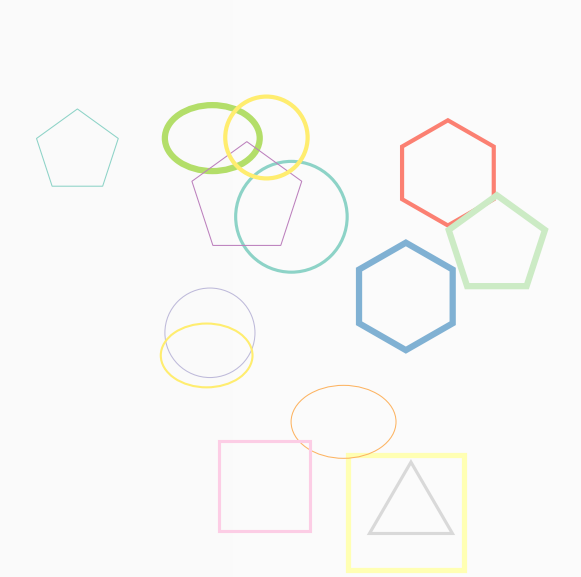[{"shape": "pentagon", "thickness": 0.5, "radius": 0.37, "center": [0.133, 0.737]}, {"shape": "circle", "thickness": 1.5, "radius": 0.48, "center": [0.501, 0.624]}, {"shape": "square", "thickness": 2.5, "radius": 0.5, "center": [0.699, 0.112]}, {"shape": "circle", "thickness": 0.5, "radius": 0.39, "center": [0.361, 0.423]}, {"shape": "hexagon", "thickness": 2, "radius": 0.46, "center": [0.771, 0.7]}, {"shape": "hexagon", "thickness": 3, "radius": 0.47, "center": [0.698, 0.486]}, {"shape": "oval", "thickness": 0.5, "radius": 0.45, "center": [0.591, 0.269]}, {"shape": "oval", "thickness": 3, "radius": 0.41, "center": [0.365, 0.76]}, {"shape": "square", "thickness": 1.5, "radius": 0.39, "center": [0.455, 0.158]}, {"shape": "triangle", "thickness": 1.5, "radius": 0.41, "center": [0.707, 0.117]}, {"shape": "pentagon", "thickness": 0.5, "radius": 0.5, "center": [0.425, 0.655]}, {"shape": "pentagon", "thickness": 3, "radius": 0.44, "center": [0.855, 0.574]}, {"shape": "circle", "thickness": 2, "radius": 0.35, "center": [0.458, 0.761]}, {"shape": "oval", "thickness": 1, "radius": 0.39, "center": [0.356, 0.384]}]